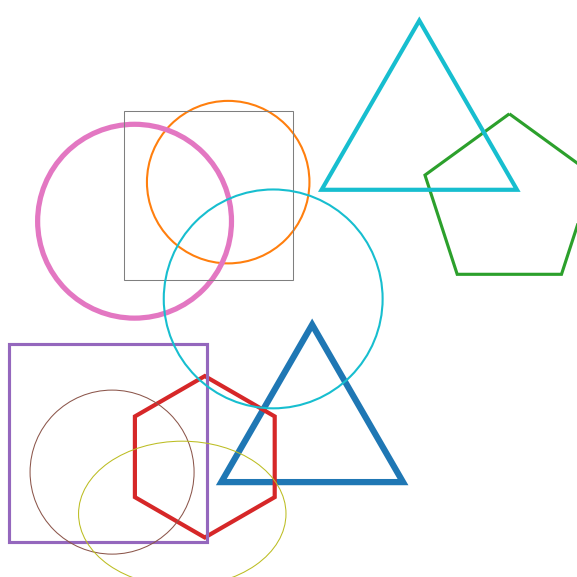[{"shape": "triangle", "thickness": 3, "radius": 0.91, "center": [0.541, 0.255]}, {"shape": "circle", "thickness": 1, "radius": 0.7, "center": [0.395, 0.684]}, {"shape": "pentagon", "thickness": 1.5, "radius": 0.77, "center": [0.882, 0.648]}, {"shape": "hexagon", "thickness": 2, "radius": 0.7, "center": [0.355, 0.208]}, {"shape": "square", "thickness": 1.5, "radius": 0.85, "center": [0.187, 0.232]}, {"shape": "circle", "thickness": 0.5, "radius": 0.71, "center": [0.194, 0.182]}, {"shape": "circle", "thickness": 2.5, "radius": 0.84, "center": [0.233, 0.616]}, {"shape": "square", "thickness": 0.5, "radius": 0.73, "center": [0.361, 0.66]}, {"shape": "oval", "thickness": 0.5, "radius": 0.9, "center": [0.316, 0.109]}, {"shape": "triangle", "thickness": 2, "radius": 0.98, "center": [0.726, 0.768]}, {"shape": "circle", "thickness": 1, "radius": 0.95, "center": [0.473, 0.482]}]